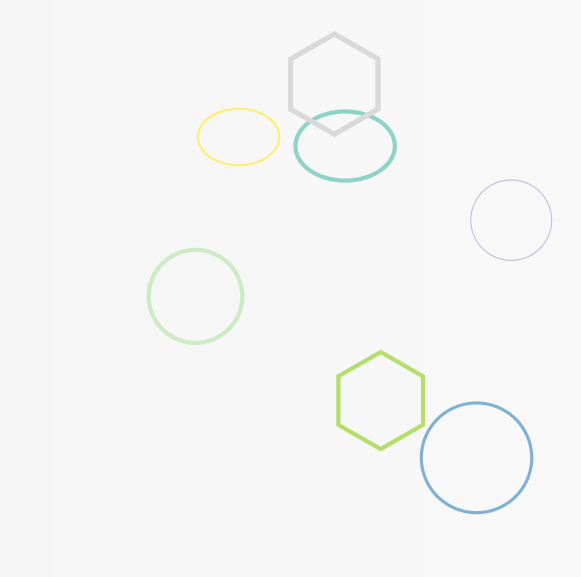[{"shape": "oval", "thickness": 2, "radius": 0.43, "center": [0.594, 0.746]}, {"shape": "circle", "thickness": 0.5, "radius": 0.35, "center": [0.88, 0.618]}, {"shape": "circle", "thickness": 1.5, "radius": 0.48, "center": [0.82, 0.206]}, {"shape": "hexagon", "thickness": 2, "radius": 0.42, "center": [0.655, 0.306]}, {"shape": "hexagon", "thickness": 2.5, "radius": 0.43, "center": [0.575, 0.853]}, {"shape": "circle", "thickness": 2, "radius": 0.4, "center": [0.336, 0.486]}, {"shape": "oval", "thickness": 1, "radius": 0.35, "center": [0.411, 0.762]}]